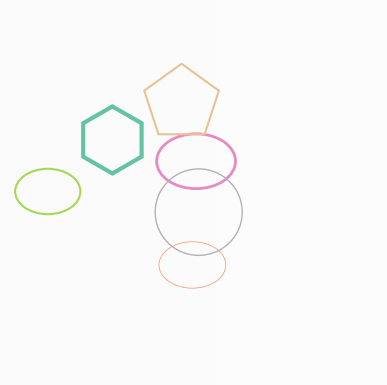[{"shape": "hexagon", "thickness": 3, "radius": 0.44, "center": [0.29, 0.636]}, {"shape": "oval", "thickness": 0.5, "radius": 0.43, "center": [0.496, 0.312]}, {"shape": "oval", "thickness": 2, "radius": 0.51, "center": [0.506, 0.581]}, {"shape": "oval", "thickness": 1.5, "radius": 0.42, "center": [0.123, 0.503]}, {"shape": "pentagon", "thickness": 1.5, "radius": 0.51, "center": [0.469, 0.733]}, {"shape": "circle", "thickness": 1, "radius": 0.56, "center": [0.513, 0.449]}]